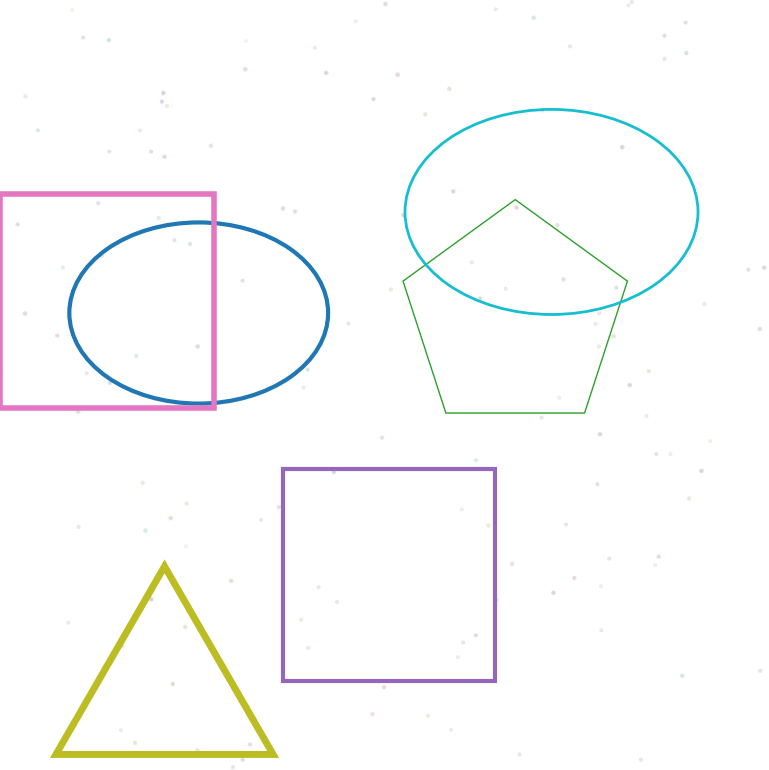[{"shape": "oval", "thickness": 1.5, "radius": 0.84, "center": [0.258, 0.594]}, {"shape": "pentagon", "thickness": 0.5, "radius": 0.77, "center": [0.669, 0.588]}, {"shape": "square", "thickness": 1.5, "radius": 0.69, "center": [0.506, 0.253]}, {"shape": "square", "thickness": 2, "radius": 0.7, "center": [0.139, 0.609]}, {"shape": "triangle", "thickness": 2.5, "radius": 0.81, "center": [0.214, 0.102]}, {"shape": "oval", "thickness": 1, "radius": 0.95, "center": [0.716, 0.725]}]